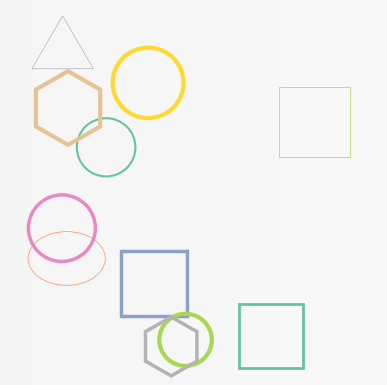[{"shape": "square", "thickness": 2, "radius": 0.42, "center": [0.699, 0.127]}, {"shape": "circle", "thickness": 1.5, "radius": 0.38, "center": [0.274, 0.617]}, {"shape": "oval", "thickness": 0.5, "radius": 0.5, "center": [0.172, 0.329]}, {"shape": "square", "thickness": 2.5, "radius": 0.42, "center": [0.397, 0.264]}, {"shape": "circle", "thickness": 2.5, "radius": 0.43, "center": [0.16, 0.407]}, {"shape": "circle", "thickness": 3, "radius": 0.34, "center": [0.479, 0.117]}, {"shape": "square", "thickness": 0.5, "radius": 0.46, "center": [0.811, 0.684]}, {"shape": "circle", "thickness": 3, "radius": 0.46, "center": [0.382, 0.785]}, {"shape": "hexagon", "thickness": 3, "radius": 0.48, "center": [0.176, 0.719]}, {"shape": "triangle", "thickness": 0.5, "radius": 0.46, "center": [0.162, 0.867]}, {"shape": "hexagon", "thickness": 2.5, "radius": 0.38, "center": [0.442, 0.1]}]